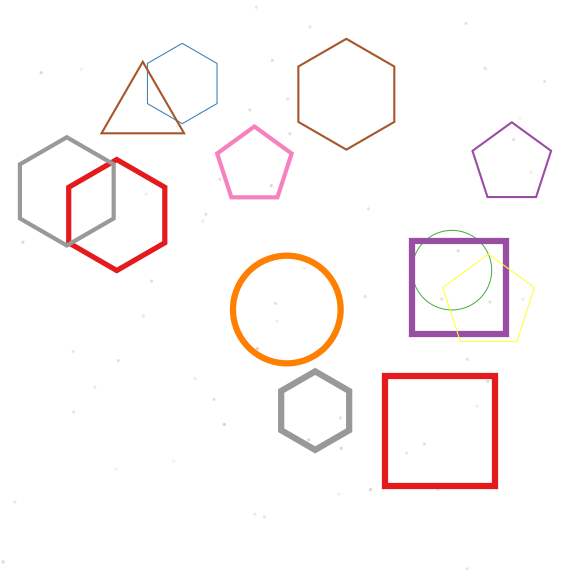[{"shape": "square", "thickness": 3, "radius": 0.48, "center": [0.762, 0.253]}, {"shape": "hexagon", "thickness": 2.5, "radius": 0.48, "center": [0.202, 0.627]}, {"shape": "hexagon", "thickness": 0.5, "radius": 0.35, "center": [0.316, 0.855]}, {"shape": "circle", "thickness": 0.5, "radius": 0.34, "center": [0.783, 0.531]}, {"shape": "square", "thickness": 3, "radius": 0.4, "center": [0.795, 0.501]}, {"shape": "pentagon", "thickness": 1, "radius": 0.36, "center": [0.886, 0.716]}, {"shape": "circle", "thickness": 3, "radius": 0.47, "center": [0.497, 0.463]}, {"shape": "pentagon", "thickness": 0.5, "radius": 0.42, "center": [0.846, 0.475]}, {"shape": "hexagon", "thickness": 1, "radius": 0.48, "center": [0.6, 0.836]}, {"shape": "triangle", "thickness": 1, "radius": 0.41, "center": [0.247, 0.81]}, {"shape": "pentagon", "thickness": 2, "radius": 0.34, "center": [0.441, 0.712]}, {"shape": "hexagon", "thickness": 3, "radius": 0.34, "center": [0.546, 0.288]}, {"shape": "hexagon", "thickness": 2, "radius": 0.47, "center": [0.116, 0.668]}]